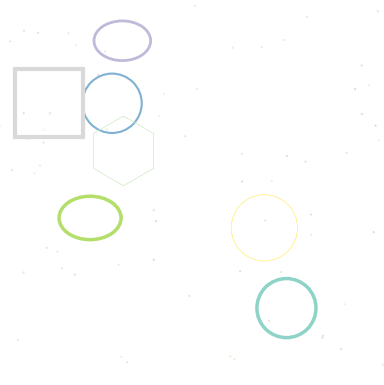[{"shape": "circle", "thickness": 2.5, "radius": 0.38, "center": [0.744, 0.2]}, {"shape": "oval", "thickness": 2, "radius": 0.37, "center": [0.318, 0.894]}, {"shape": "circle", "thickness": 1.5, "radius": 0.39, "center": [0.291, 0.732]}, {"shape": "oval", "thickness": 2.5, "radius": 0.4, "center": [0.234, 0.434]}, {"shape": "square", "thickness": 3, "radius": 0.44, "center": [0.127, 0.733]}, {"shape": "hexagon", "thickness": 0.5, "radius": 0.45, "center": [0.321, 0.608]}, {"shape": "circle", "thickness": 0.5, "radius": 0.43, "center": [0.687, 0.408]}]